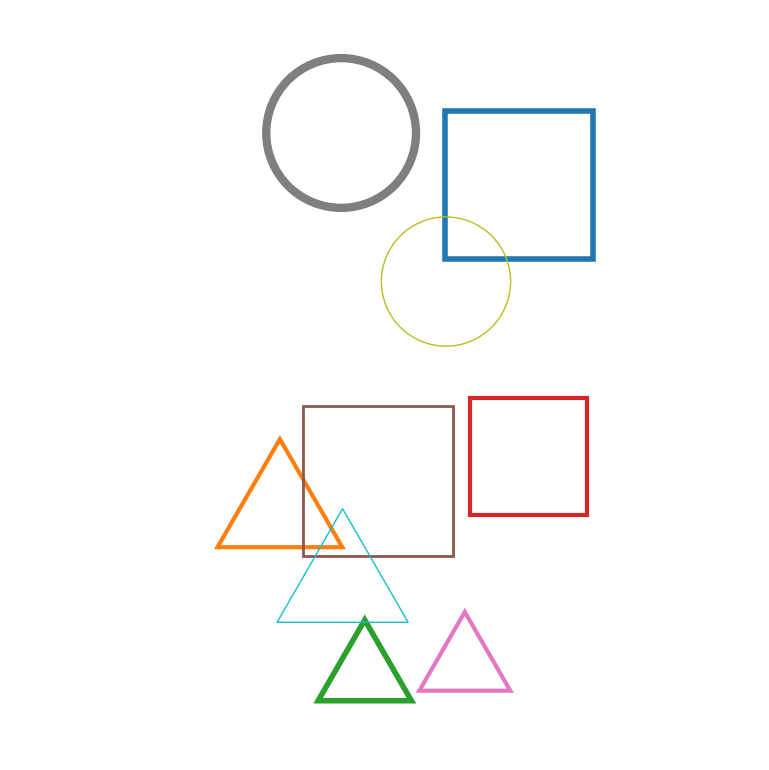[{"shape": "square", "thickness": 2, "radius": 0.48, "center": [0.674, 0.76]}, {"shape": "triangle", "thickness": 1.5, "radius": 0.47, "center": [0.364, 0.336]}, {"shape": "triangle", "thickness": 2, "radius": 0.35, "center": [0.474, 0.125]}, {"shape": "square", "thickness": 1.5, "radius": 0.38, "center": [0.686, 0.407]}, {"shape": "square", "thickness": 1, "radius": 0.49, "center": [0.491, 0.375]}, {"shape": "triangle", "thickness": 1.5, "radius": 0.34, "center": [0.604, 0.137]}, {"shape": "circle", "thickness": 3, "radius": 0.49, "center": [0.443, 0.827]}, {"shape": "circle", "thickness": 0.5, "radius": 0.42, "center": [0.579, 0.634]}, {"shape": "triangle", "thickness": 0.5, "radius": 0.49, "center": [0.445, 0.241]}]